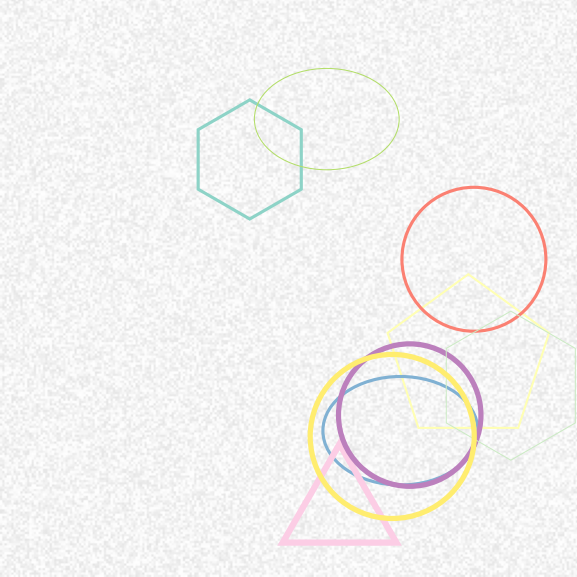[{"shape": "hexagon", "thickness": 1.5, "radius": 0.52, "center": [0.432, 0.723]}, {"shape": "pentagon", "thickness": 1, "radius": 0.74, "center": [0.811, 0.377]}, {"shape": "circle", "thickness": 1.5, "radius": 0.62, "center": [0.821, 0.55]}, {"shape": "oval", "thickness": 1.5, "radius": 0.67, "center": [0.693, 0.253]}, {"shape": "oval", "thickness": 0.5, "radius": 0.63, "center": [0.566, 0.793]}, {"shape": "triangle", "thickness": 3, "radius": 0.57, "center": [0.588, 0.116]}, {"shape": "circle", "thickness": 2.5, "radius": 0.62, "center": [0.709, 0.28]}, {"shape": "hexagon", "thickness": 0.5, "radius": 0.65, "center": [0.885, 0.331]}, {"shape": "circle", "thickness": 2.5, "radius": 0.71, "center": [0.679, 0.243]}]